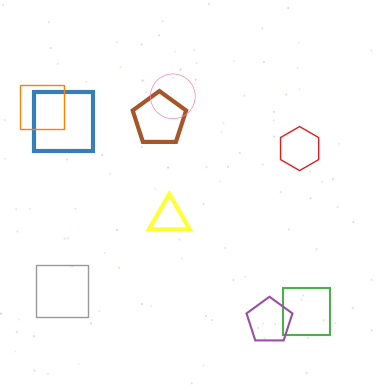[{"shape": "hexagon", "thickness": 1, "radius": 0.29, "center": [0.778, 0.614]}, {"shape": "square", "thickness": 3, "radius": 0.38, "center": [0.165, 0.684]}, {"shape": "square", "thickness": 1.5, "radius": 0.31, "center": [0.797, 0.191]}, {"shape": "pentagon", "thickness": 1.5, "radius": 0.31, "center": [0.7, 0.167]}, {"shape": "square", "thickness": 1, "radius": 0.29, "center": [0.109, 0.722]}, {"shape": "triangle", "thickness": 3, "radius": 0.31, "center": [0.44, 0.435]}, {"shape": "pentagon", "thickness": 3, "radius": 0.36, "center": [0.414, 0.69]}, {"shape": "circle", "thickness": 0.5, "radius": 0.29, "center": [0.449, 0.75]}, {"shape": "square", "thickness": 1, "radius": 0.34, "center": [0.162, 0.243]}]